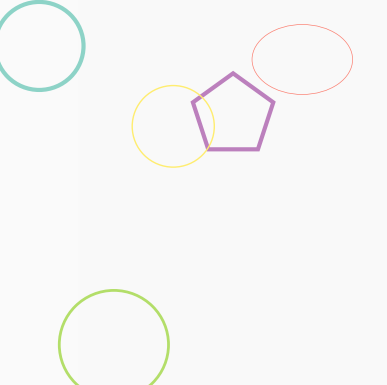[{"shape": "circle", "thickness": 3, "radius": 0.57, "center": [0.101, 0.881]}, {"shape": "oval", "thickness": 0.5, "radius": 0.65, "center": [0.78, 0.845]}, {"shape": "circle", "thickness": 2, "radius": 0.7, "center": [0.294, 0.105]}, {"shape": "pentagon", "thickness": 3, "radius": 0.55, "center": [0.602, 0.7]}, {"shape": "circle", "thickness": 1, "radius": 0.53, "center": [0.447, 0.672]}]